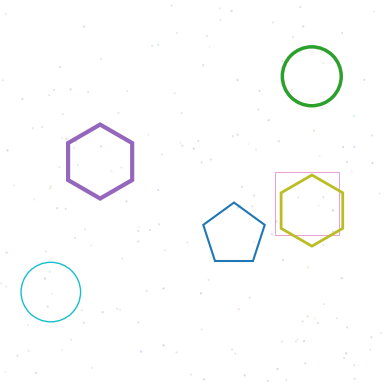[{"shape": "pentagon", "thickness": 1.5, "radius": 0.42, "center": [0.608, 0.39]}, {"shape": "circle", "thickness": 2.5, "radius": 0.38, "center": [0.81, 0.802]}, {"shape": "hexagon", "thickness": 3, "radius": 0.48, "center": [0.26, 0.58]}, {"shape": "square", "thickness": 0.5, "radius": 0.41, "center": [0.798, 0.471]}, {"shape": "hexagon", "thickness": 2, "radius": 0.46, "center": [0.81, 0.453]}, {"shape": "circle", "thickness": 1, "radius": 0.39, "center": [0.132, 0.241]}]